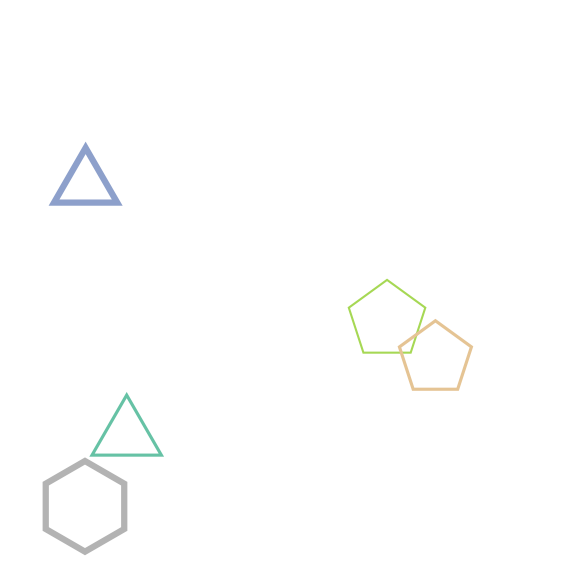[{"shape": "triangle", "thickness": 1.5, "radius": 0.35, "center": [0.219, 0.246]}, {"shape": "triangle", "thickness": 3, "radius": 0.32, "center": [0.148, 0.68]}, {"shape": "pentagon", "thickness": 1, "radius": 0.35, "center": [0.67, 0.445]}, {"shape": "pentagon", "thickness": 1.5, "radius": 0.33, "center": [0.754, 0.378]}, {"shape": "hexagon", "thickness": 3, "radius": 0.39, "center": [0.147, 0.122]}]